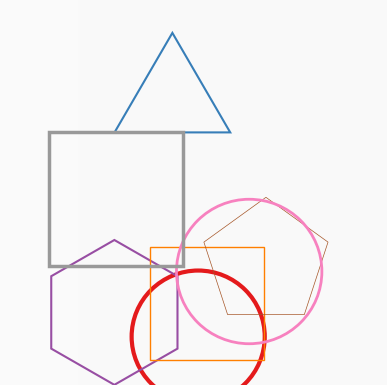[{"shape": "circle", "thickness": 3, "radius": 0.86, "center": [0.511, 0.126]}, {"shape": "triangle", "thickness": 1.5, "radius": 0.86, "center": [0.445, 0.742]}, {"shape": "hexagon", "thickness": 1.5, "radius": 0.94, "center": [0.295, 0.189]}, {"shape": "square", "thickness": 1, "radius": 0.74, "center": [0.534, 0.212]}, {"shape": "pentagon", "thickness": 0.5, "radius": 0.84, "center": [0.686, 0.319]}, {"shape": "circle", "thickness": 2, "radius": 0.94, "center": [0.643, 0.295]}, {"shape": "square", "thickness": 2.5, "radius": 0.86, "center": [0.3, 0.483]}]